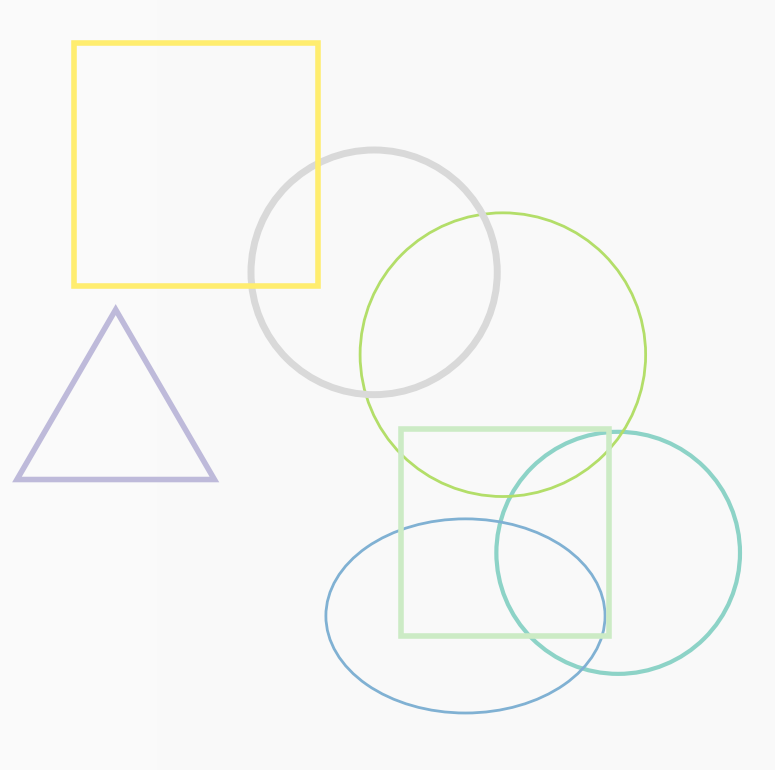[{"shape": "circle", "thickness": 1.5, "radius": 0.79, "center": [0.798, 0.282]}, {"shape": "triangle", "thickness": 2, "radius": 0.74, "center": [0.149, 0.451]}, {"shape": "oval", "thickness": 1, "radius": 0.9, "center": [0.601, 0.2]}, {"shape": "circle", "thickness": 1, "radius": 0.92, "center": [0.649, 0.539]}, {"shape": "circle", "thickness": 2.5, "radius": 0.79, "center": [0.483, 0.646]}, {"shape": "square", "thickness": 2, "radius": 0.67, "center": [0.652, 0.308]}, {"shape": "square", "thickness": 2, "radius": 0.79, "center": [0.253, 0.787]}]